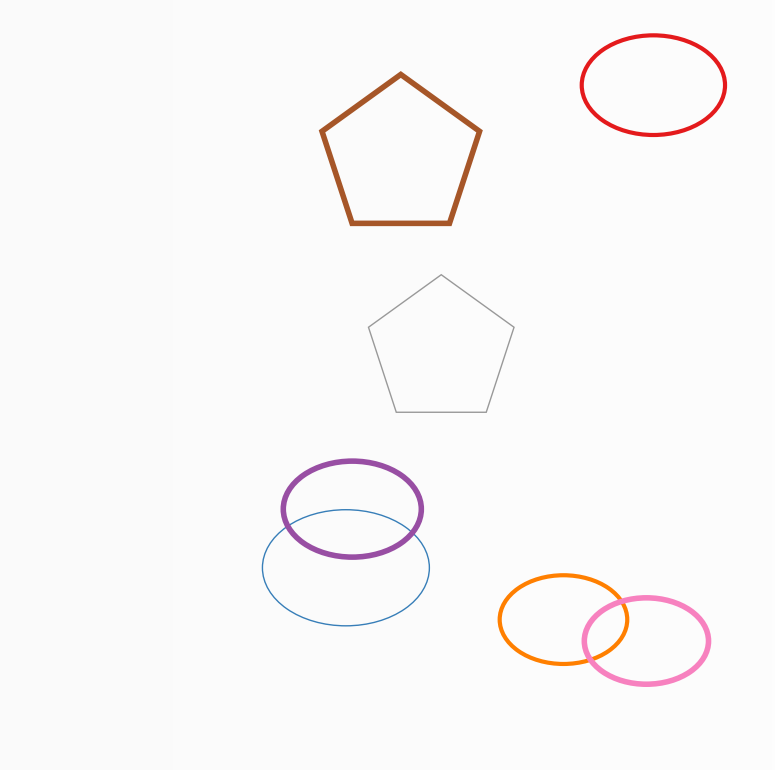[{"shape": "oval", "thickness": 1.5, "radius": 0.46, "center": [0.843, 0.889]}, {"shape": "oval", "thickness": 0.5, "radius": 0.54, "center": [0.446, 0.263]}, {"shape": "oval", "thickness": 2, "radius": 0.45, "center": [0.455, 0.339]}, {"shape": "oval", "thickness": 1.5, "radius": 0.41, "center": [0.727, 0.195]}, {"shape": "pentagon", "thickness": 2, "radius": 0.53, "center": [0.517, 0.796]}, {"shape": "oval", "thickness": 2, "radius": 0.4, "center": [0.834, 0.167]}, {"shape": "pentagon", "thickness": 0.5, "radius": 0.49, "center": [0.569, 0.544]}]